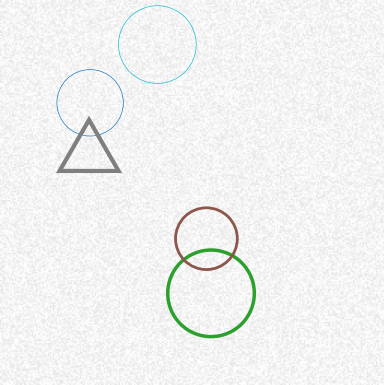[{"shape": "circle", "thickness": 0.5, "radius": 0.43, "center": [0.234, 0.733]}, {"shape": "circle", "thickness": 2.5, "radius": 0.56, "center": [0.548, 0.238]}, {"shape": "circle", "thickness": 2, "radius": 0.4, "center": [0.536, 0.38]}, {"shape": "triangle", "thickness": 3, "radius": 0.44, "center": [0.231, 0.6]}, {"shape": "circle", "thickness": 0.5, "radius": 0.5, "center": [0.409, 0.884]}]